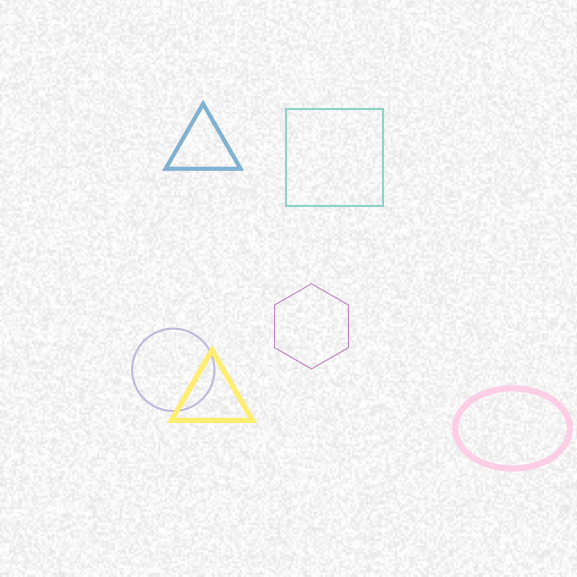[{"shape": "square", "thickness": 1, "radius": 0.42, "center": [0.579, 0.727]}, {"shape": "circle", "thickness": 1, "radius": 0.36, "center": [0.3, 0.359]}, {"shape": "triangle", "thickness": 2, "radius": 0.37, "center": [0.352, 0.744]}, {"shape": "oval", "thickness": 3, "radius": 0.5, "center": [0.887, 0.257]}, {"shape": "hexagon", "thickness": 0.5, "radius": 0.37, "center": [0.539, 0.434]}, {"shape": "triangle", "thickness": 2.5, "radius": 0.41, "center": [0.367, 0.312]}]